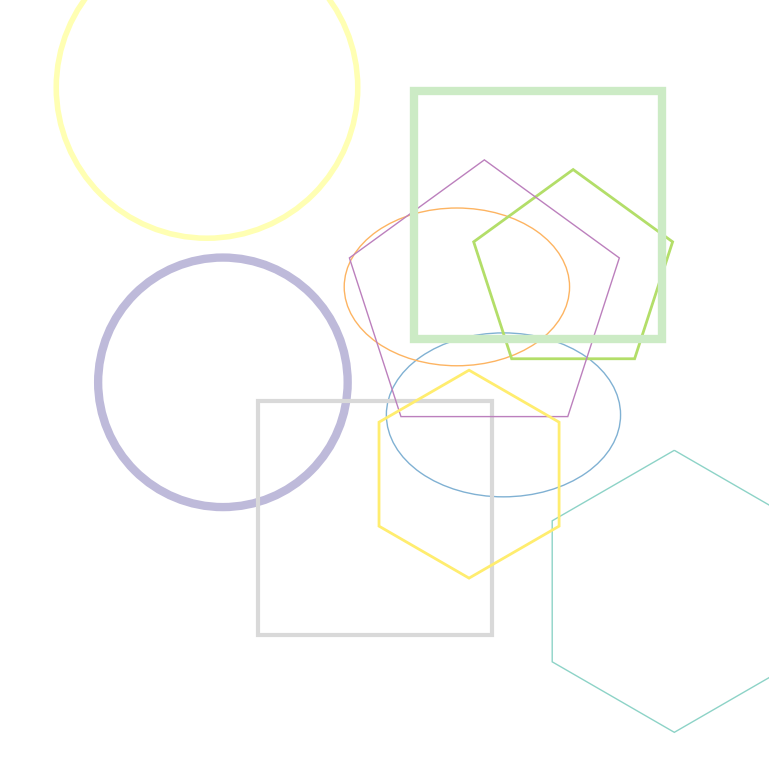[{"shape": "hexagon", "thickness": 0.5, "radius": 0.92, "center": [0.876, 0.232]}, {"shape": "circle", "thickness": 2, "radius": 0.98, "center": [0.269, 0.886]}, {"shape": "circle", "thickness": 3, "radius": 0.81, "center": [0.289, 0.503]}, {"shape": "oval", "thickness": 0.5, "radius": 0.76, "center": [0.654, 0.461]}, {"shape": "oval", "thickness": 0.5, "radius": 0.73, "center": [0.593, 0.627]}, {"shape": "pentagon", "thickness": 1, "radius": 0.68, "center": [0.744, 0.644]}, {"shape": "square", "thickness": 1.5, "radius": 0.76, "center": [0.487, 0.327]}, {"shape": "pentagon", "thickness": 0.5, "radius": 0.92, "center": [0.629, 0.608]}, {"shape": "square", "thickness": 3, "radius": 0.81, "center": [0.699, 0.721]}, {"shape": "hexagon", "thickness": 1, "radius": 0.68, "center": [0.609, 0.384]}]